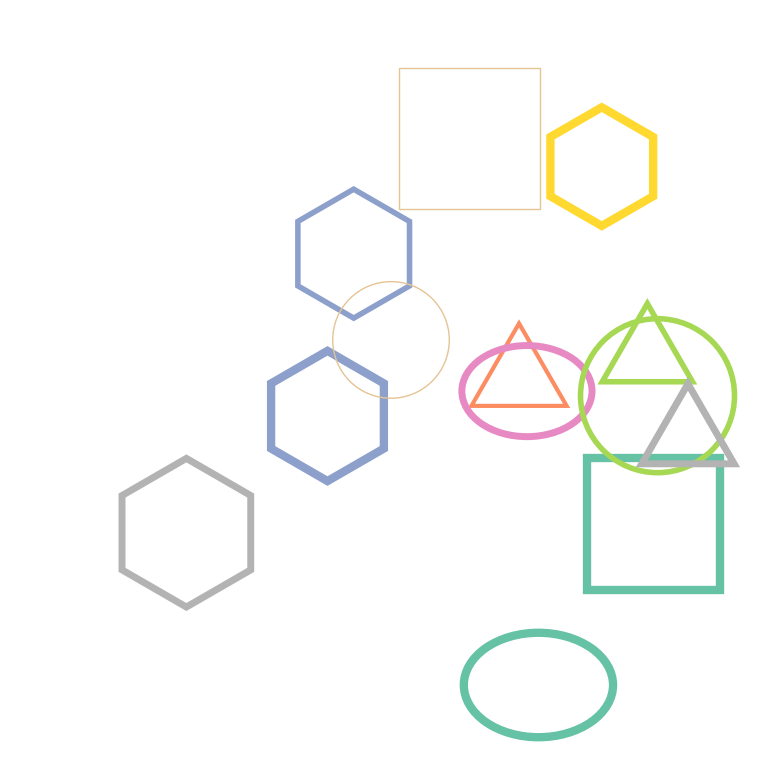[{"shape": "oval", "thickness": 3, "radius": 0.48, "center": [0.699, 0.11]}, {"shape": "square", "thickness": 3, "radius": 0.43, "center": [0.849, 0.319]}, {"shape": "triangle", "thickness": 1.5, "radius": 0.36, "center": [0.674, 0.509]}, {"shape": "hexagon", "thickness": 2, "radius": 0.42, "center": [0.459, 0.671]}, {"shape": "hexagon", "thickness": 3, "radius": 0.42, "center": [0.425, 0.46]}, {"shape": "oval", "thickness": 2.5, "radius": 0.42, "center": [0.684, 0.492]}, {"shape": "circle", "thickness": 2, "radius": 0.5, "center": [0.854, 0.486]}, {"shape": "triangle", "thickness": 2, "radius": 0.34, "center": [0.841, 0.538]}, {"shape": "hexagon", "thickness": 3, "radius": 0.39, "center": [0.782, 0.784]}, {"shape": "square", "thickness": 0.5, "radius": 0.46, "center": [0.61, 0.82]}, {"shape": "circle", "thickness": 0.5, "radius": 0.38, "center": [0.508, 0.559]}, {"shape": "triangle", "thickness": 2.5, "radius": 0.35, "center": [0.893, 0.432]}, {"shape": "hexagon", "thickness": 2.5, "radius": 0.48, "center": [0.242, 0.308]}]